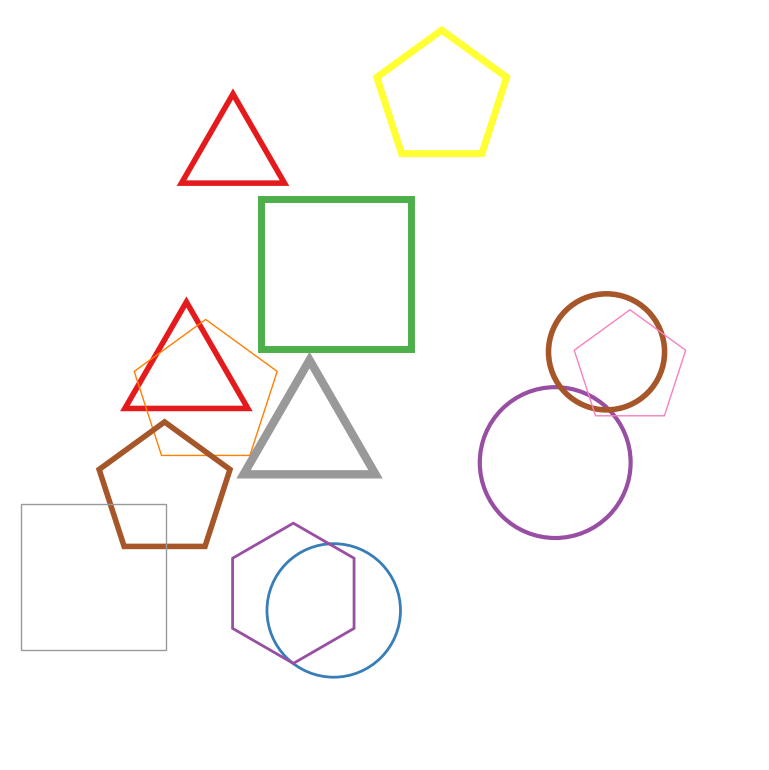[{"shape": "triangle", "thickness": 2, "radius": 0.39, "center": [0.303, 0.801]}, {"shape": "triangle", "thickness": 2, "radius": 0.46, "center": [0.242, 0.516]}, {"shape": "circle", "thickness": 1, "radius": 0.43, "center": [0.433, 0.207]}, {"shape": "square", "thickness": 2.5, "radius": 0.49, "center": [0.437, 0.644]}, {"shape": "hexagon", "thickness": 1, "radius": 0.46, "center": [0.381, 0.229]}, {"shape": "circle", "thickness": 1.5, "radius": 0.49, "center": [0.721, 0.399]}, {"shape": "pentagon", "thickness": 0.5, "radius": 0.49, "center": [0.267, 0.487]}, {"shape": "pentagon", "thickness": 2.5, "radius": 0.44, "center": [0.574, 0.872]}, {"shape": "pentagon", "thickness": 2, "radius": 0.45, "center": [0.214, 0.363]}, {"shape": "circle", "thickness": 2, "radius": 0.38, "center": [0.788, 0.543]}, {"shape": "pentagon", "thickness": 0.5, "radius": 0.38, "center": [0.818, 0.522]}, {"shape": "triangle", "thickness": 3, "radius": 0.49, "center": [0.402, 0.433]}, {"shape": "square", "thickness": 0.5, "radius": 0.47, "center": [0.121, 0.251]}]